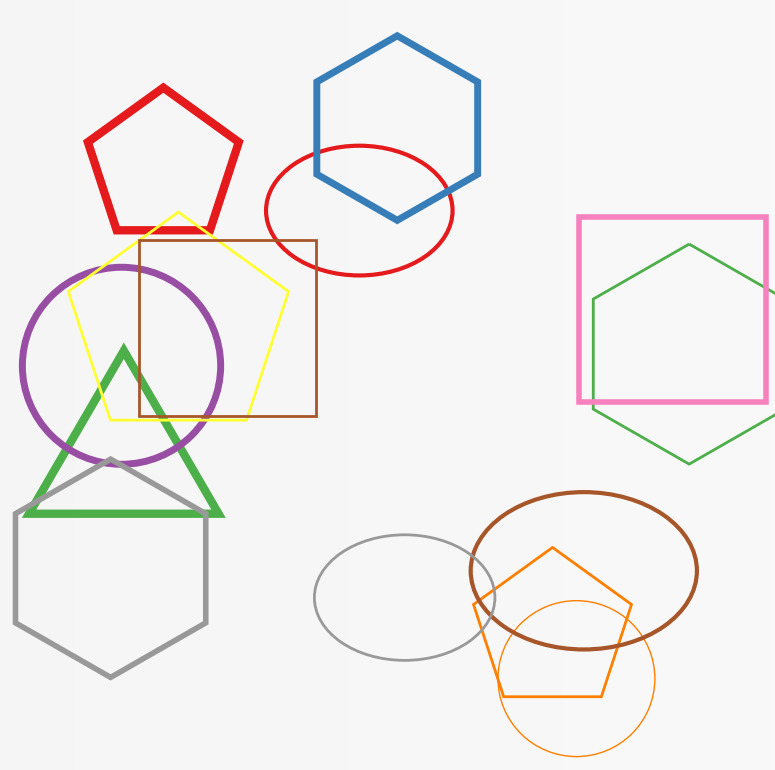[{"shape": "oval", "thickness": 1.5, "radius": 0.6, "center": [0.464, 0.727]}, {"shape": "pentagon", "thickness": 3, "radius": 0.51, "center": [0.211, 0.784]}, {"shape": "hexagon", "thickness": 2.5, "radius": 0.6, "center": [0.513, 0.834]}, {"shape": "triangle", "thickness": 3, "radius": 0.71, "center": [0.16, 0.403]}, {"shape": "hexagon", "thickness": 1, "radius": 0.71, "center": [0.889, 0.54]}, {"shape": "circle", "thickness": 2.5, "radius": 0.64, "center": [0.157, 0.525]}, {"shape": "pentagon", "thickness": 1, "radius": 0.54, "center": [0.713, 0.182]}, {"shape": "circle", "thickness": 0.5, "radius": 0.51, "center": [0.744, 0.119]}, {"shape": "pentagon", "thickness": 1, "radius": 0.75, "center": [0.23, 0.575]}, {"shape": "square", "thickness": 1, "radius": 0.57, "center": [0.294, 0.574]}, {"shape": "oval", "thickness": 1.5, "radius": 0.73, "center": [0.753, 0.259]}, {"shape": "square", "thickness": 2, "radius": 0.6, "center": [0.868, 0.598]}, {"shape": "oval", "thickness": 1, "radius": 0.58, "center": [0.522, 0.224]}, {"shape": "hexagon", "thickness": 2, "radius": 0.71, "center": [0.143, 0.262]}]